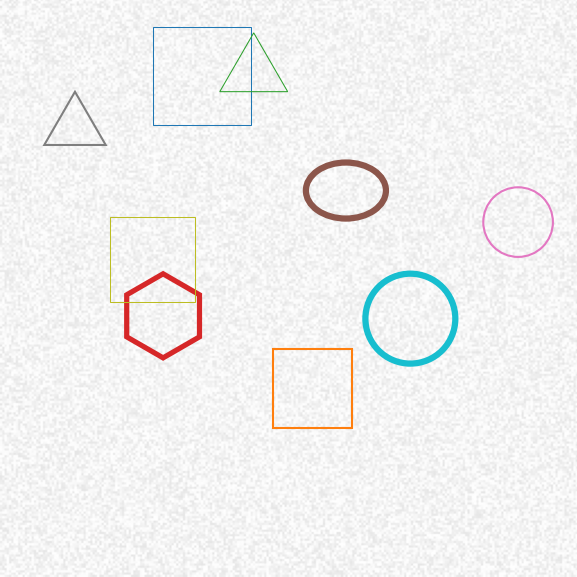[{"shape": "square", "thickness": 0.5, "radius": 0.42, "center": [0.35, 0.867]}, {"shape": "square", "thickness": 1, "radius": 0.34, "center": [0.541, 0.327]}, {"shape": "triangle", "thickness": 0.5, "radius": 0.34, "center": [0.439, 0.874]}, {"shape": "hexagon", "thickness": 2.5, "radius": 0.36, "center": [0.282, 0.452]}, {"shape": "oval", "thickness": 3, "radius": 0.35, "center": [0.599, 0.669]}, {"shape": "circle", "thickness": 1, "radius": 0.3, "center": [0.897, 0.615]}, {"shape": "triangle", "thickness": 1, "radius": 0.31, "center": [0.13, 0.779]}, {"shape": "square", "thickness": 0.5, "radius": 0.37, "center": [0.265, 0.55]}, {"shape": "circle", "thickness": 3, "radius": 0.39, "center": [0.711, 0.447]}]